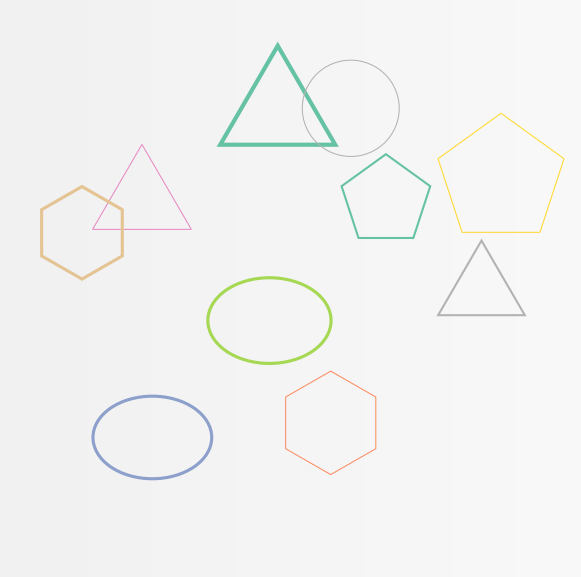[{"shape": "triangle", "thickness": 2, "radius": 0.57, "center": [0.478, 0.806]}, {"shape": "pentagon", "thickness": 1, "radius": 0.4, "center": [0.664, 0.652]}, {"shape": "hexagon", "thickness": 0.5, "radius": 0.45, "center": [0.569, 0.267]}, {"shape": "oval", "thickness": 1.5, "radius": 0.51, "center": [0.262, 0.242]}, {"shape": "triangle", "thickness": 0.5, "radius": 0.49, "center": [0.244, 0.651]}, {"shape": "oval", "thickness": 1.5, "radius": 0.53, "center": [0.464, 0.444]}, {"shape": "pentagon", "thickness": 0.5, "radius": 0.57, "center": [0.862, 0.689]}, {"shape": "hexagon", "thickness": 1.5, "radius": 0.4, "center": [0.141, 0.596]}, {"shape": "circle", "thickness": 0.5, "radius": 0.42, "center": [0.603, 0.812]}, {"shape": "triangle", "thickness": 1, "radius": 0.43, "center": [0.828, 0.496]}]